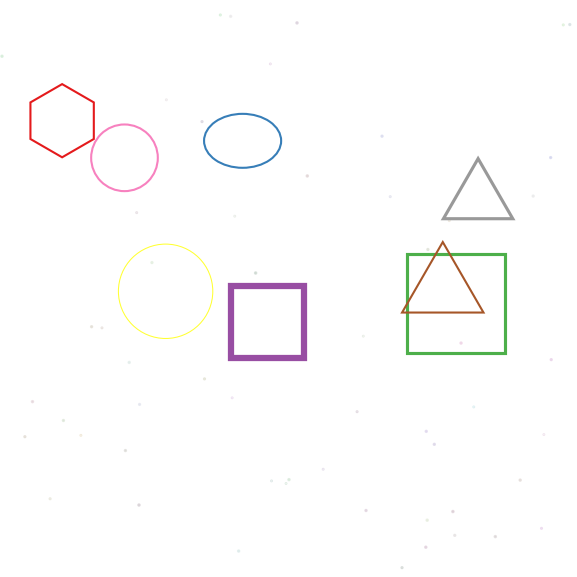[{"shape": "hexagon", "thickness": 1, "radius": 0.32, "center": [0.108, 0.79]}, {"shape": "oval", "thickness": 1, "radius": 0.33, "center": [0.42, 0.755]}, {"shape": "square", "thickness": 1.5, "radius": 0.43, "center": [0.789, 0.473]}, {"shape": "square", "thickness": 3, "radius": 0.31, "center": [0.463, 0.442]}, {"shape": "circle", "thickness": 0.5, "radius": 0.41, "center": [0.287, 0.495]}, {"shape": "triangle", "thickness": 1, "radius": 0.41, "center": [0.767, 0.499]}, {"shape": "circle", "thickness": 1, "radius": 0.29, "center": [0.216, 0.726]}, {"shape": "triangle", "thickness": 1.5, "radius": 0.35, "center": [0.828, 0.655]}]